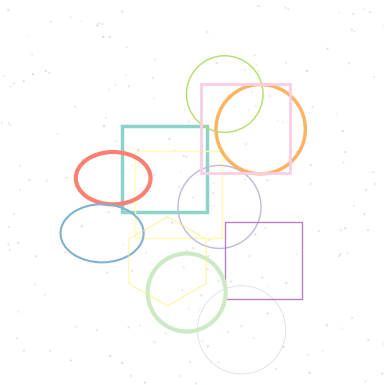[{"shape": "square", "thickness": 2.5, "radius": 0.55, "center": [0.427, 0.561]}, {"shape": "square", "thickness": 1, "radius": 0.56, "center": [0.463, 0.495]}, {"shape": "circle", "thickness": 1, "radius": 0.54, "center": [0.57, 0.463]}, {"shape": "oval", "thickness": 3, "radius": 0.49, "center": [0.294, 0.537]}, {"shape": "oval", "thickness": 1.5, "radius": 0.54, "center": [0.265, 0.394]}, {"shape": "circle", "thickness": 2.5, "radius": 0.58, "center": [0.677, 0.665]}, {"shape": "circle", "thickness": 1, "radius": 0.5, "center": [0.584, 0.756]}, {"shape": "square", "thickness": 2, "radius": 0.58, "center": [0.637, 0.666]}, {"shape": "circle", "thickness": 0.5, "radius": 0.57, "center": [0.627, 0.143]}, {"shape": "square", "thickness": 1, "radius": 0.5, "center": [0.683, 0.324]}, {"shape": "circle", "thickness": 3, "radius": 0.51, "center": [0.485, 0.24]}, {"shape": "hexagon", "thickness": 0.5, "radius": 0.58, "center": [0.435, 0.321]}]